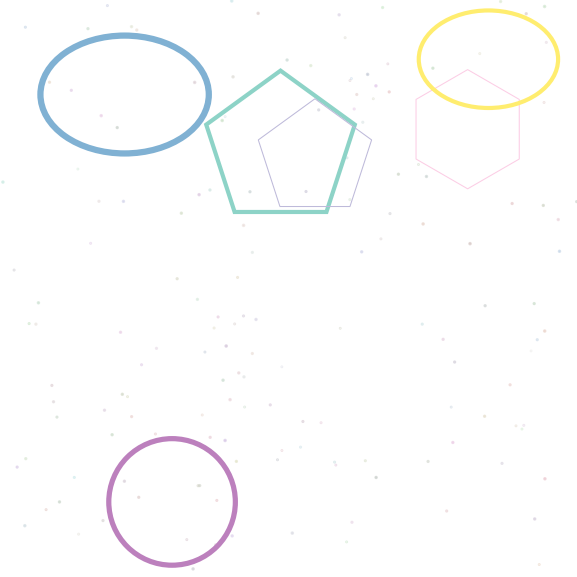[{"shape": "pentagon", "thickness": 2, "radius": 0.68, "center": [0.486, 0.742]}, {"shape": "pentagon", "thickness": 0.5, "radius": 0.52, "center": [0.545, 0.725]}, {"shape": "oval", "thickness": 3, "radius": 0.73, "center": [0.216, 0.835]}, {"shape": "hexagon", "thickness": 0.5, "radius": 0.52, "center": [0.81, 0.775]}, {"shape": "circle", "thickness": 2.5, "radius": 0.55, "center": [0.298, 0.13]}, {"shape": "oval", "thickness": 2, "radius": 0.6, "center": [0.846, 0.897]}]